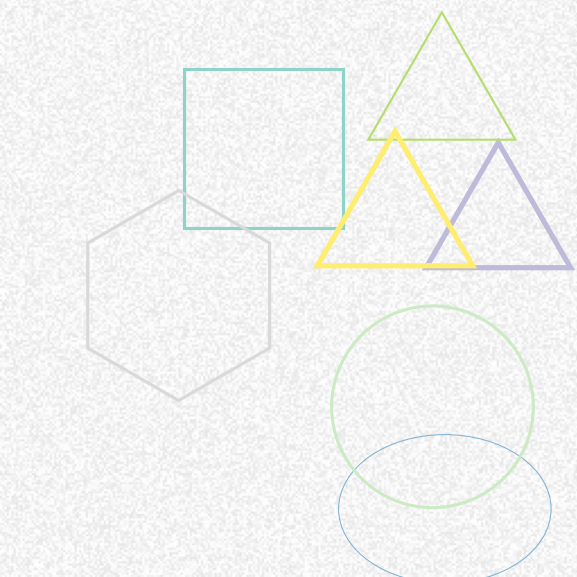[{"shape": "square", "thickness": 1.5, "radius": 0.69, "center": [0.456, 0.741]}, {"shape": "triangle", "thickness": 2.5, "radius": 0.72, "center": [0.863, 0.608]}, {"shape": "oval", "thickness": 0.5, "radius": 0.92, "center": [0.77, 0.118]}, {"shape": "triangle", "thickness": 1, "radius": 0.74, "center": [0.765, 0.831]}, {"shape": "hexagon", "thickness": 1.5, "radius": 0.91, "center": [0.309, 0.487]}, {"shape": "circle", "thickness": 1.5, "radius": 0.87, "center": [0.749, 0.295]}, {"shape": "triangle", "thickness": 2.5, "radius": 0.78, "center": [0.684, 0.617]}]